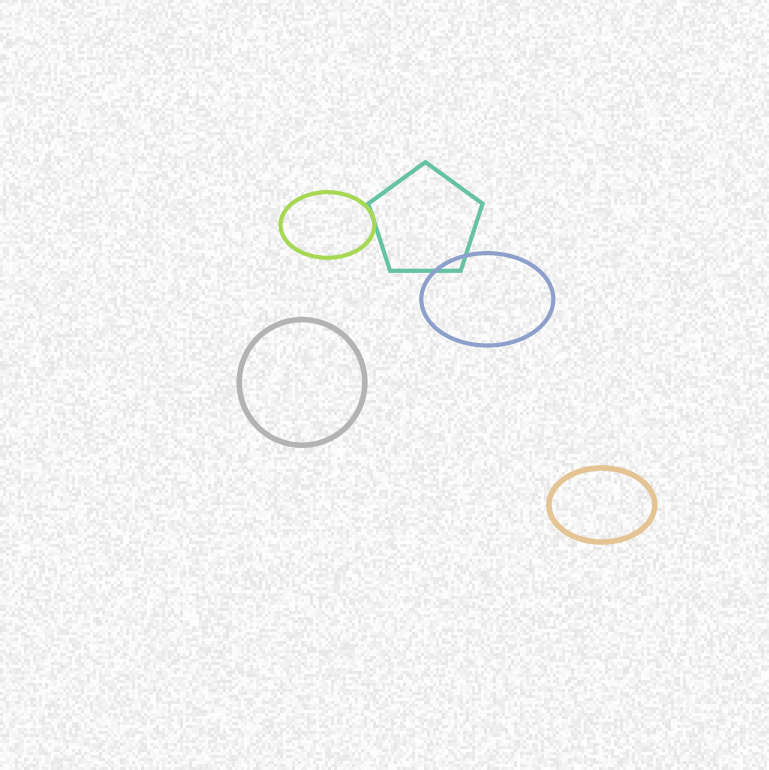[{"shape": "pentagon", "thickness": 1.5, "radius": 0.39, "center": [0.552, 0.711]}, {"shape": "oval", "thickness": 1.5, "radius": 0.43, "center": [0.633, 0.611]}, {"shape": "oval", "thickness": 1.5, "radius": 0.3, "center": [0.425, 0.708]}, {"shape": "oval", "thickness": 2, "radius": 0.34, "center": [0.782, 0.344]}, {"shape": "circle", "thickness": 2, "radius": 0.41, "center": [0.392, 0.503]}]